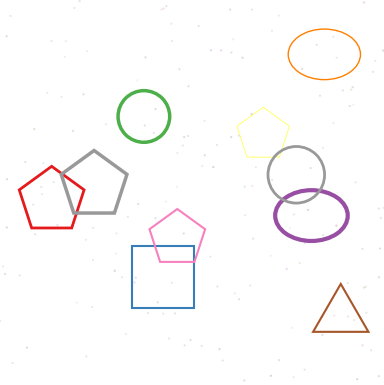[{"shape": "pentagon", "thickness": 2, "radius": 0.44, "center": [0.134, 0.479]}, {"shape": "square", "thickness": 1.5, "radius": 0.4, "center": [0.423, 0.28]}, {"shape": "circle", "thickness": 2.5, "radius": 0.34, "center": [0.374, 0.697]}, {"shape": "oval", "thickness": 3, "radius": 0.47, "center": [0.809, 0.44]}, {"shape": "oval", "thickness": 1, "radius": 0.47, "center": [0.842, 0.859]}, {"shape": "pentagon", "thickness": 0.5, "radius": 0.36, "center": [0.684, 0.65]}, {"shape": "triangle", "thickness": 1.5, "radius": 0.41, "center": [0.885, 0.18]}, {"shape": "pentagon", "thickness": 1.5, "radius": 0.38, "center": [0.461, 0.381]}, {"shape": "circle", "thickness": 2, "radius": 0.37, "center": [0.77, 0.546]}, {"shape": "pentagon", "thickness": 2.5, "radius": 0.45, "center": [0.244, 0.519]}]